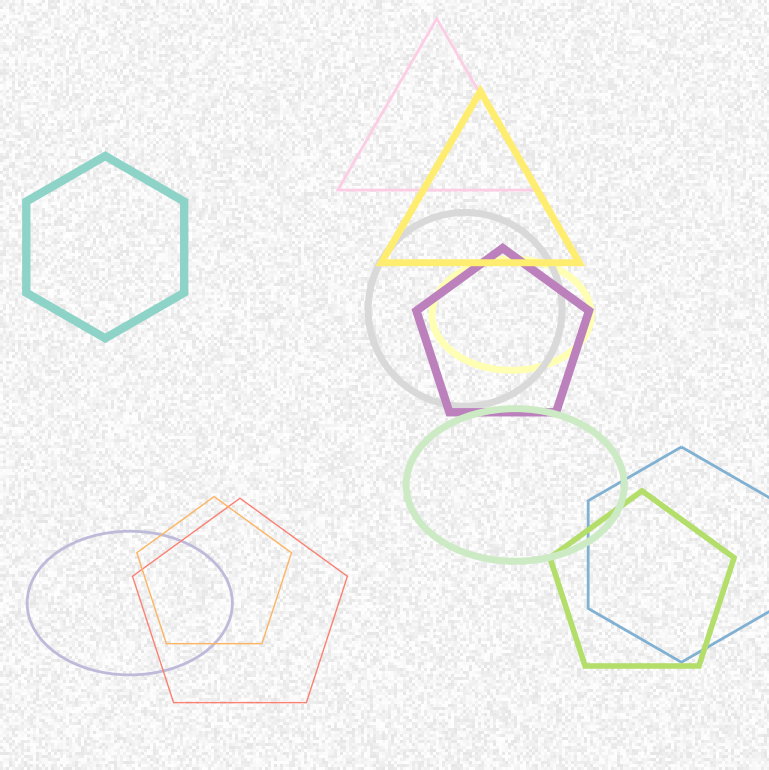[{"shape": "hexagon", "thickness": 3, "radius": 0.59, "center": [0.137, 0.679]}, {"shape": "oval", "thickness": 2.5, "radius": 0.52, "center": [0.664, 0.591]}, {"shape": "oval", "thickness": 1, "radius": 0.67, "center": [0.169, 0.217]}, {"shape": "pentagon", "thickness": 0.5, "radius": 0.73, "center": [0.312, 0.206]}, {"shape": "hexagon", "thickness": 1, "radius": 0.7, "center": [0.885, 0.28]}, {"shape": "pentagon", "thickness": 0.5, "radius": 0.53, "center": [0.278, 0.249]}, {"shape": "pentagon", "thickness": 2, "radius": 0.63, "center": [0.834, 0.237]}, {"shape": "triangle", "thickness": 1, "radius": 0.74, "center": [0.567, 0.827]}, {"shape": "circle", "thickness": 2.5, "radius": 0.63, "center": [0.604, 0.598]}, {"shape": "pentagon", "thickness": 3, "radius": 0.59, "center": [0.653, 0.56]}, {"shape": "oval", "thickness": 2.5, "radius": 0.71, "center": [0.669, 0.37]}, {"shape": "triangle", "thickness": 2.5, "radius": 0.74, "center": [0.624, 0.733]}]